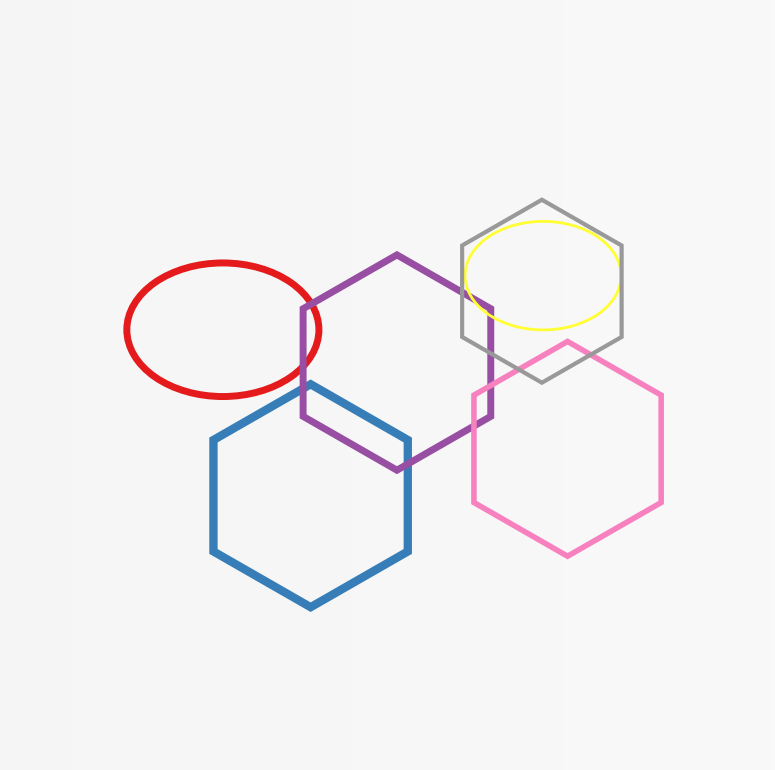[{"shape": "oval", "thickness": 2.5, "radius": 0.62, "center": [0.288, 0.572]}, {"shape": "hexagon", "thickness": 3, "radius": 0.72, "center": [0.401, 0.356]}, {"shape": "hexagon", "thickness": 2.5, "radius": 0.7, "center": [0.512, 0.529]}, {"shape": "oval", "thickness": 1, "radius": 0.5, "center": [0.701, 0.642]}, {"shape": "hexagon", "thickness": 2, "radius": 0.7, "center": [0.732, 0.417]}, {"shape": "hexagon", "thickness": 1.5, "radius": 0.59, "center": [0.699, 0.622]}]